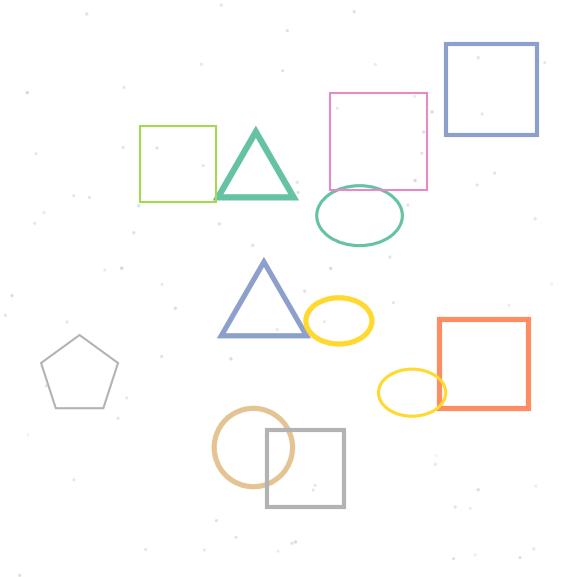[{"shape": "triangle", "thickness": 3, "radius": 0.38, "center": [0.443, 0.695]}, {"shape": "oval", "thickness": 1.5, "radius": 0.37, "center": [0.623, 0.626]}, {"shape": "square", "thickness": 2.5, "radius": 0.39, "center": [0.837, 0.37]}, {"shape": "triangle", "thickness": 2.5, "radius": 0.43, "center": [0.457, 0.46]}, {"shape": "square", "thickness": 2, "radius": 0.4, "center": [0.851, 0.844]}, {"shape": "square", "thickness": 1, "radius": 0.42, "center": [0.655, 0.754]}, {"shape": "square", "thickness": 1, "radius": 0.33, "center": [0.309, 0.715]}, {"shape": "oval", "thickness": 1.5, "radius": 0.29, "center": [0.714, 0.319]}, {"shape": "oval", "thickness": 2.5, "radius": 0.29, "center": [0.587, 0.443]}, {"shape": "circle", "thickness": 2.5, "radius": 0.34, "center": [0.439, 0.224]}, {"shape": "pentagon", "thickness": 1, "radius": 0.35, "center": [0.138, 0.349]}, {"shape": "square", "thickness": 2, "radius": 0.33, "center": [0.529, 0.188]}]